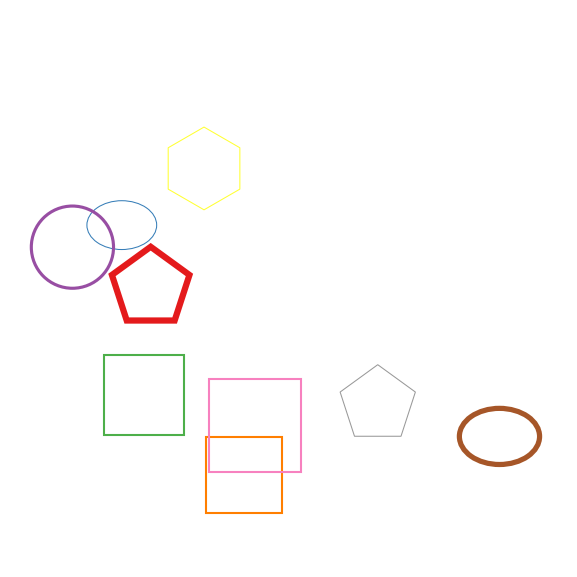[{"shape": "pentagon", "thickness": 3, "radius": 0.35, "center": [0.261, 0.501]}, {"shape": "oval", "thickness": 0.5, "radius": 0.3, "center": [0.211, 0.609]}, {"shape": "square", "thickness": 1, "radius": 0.35, "center": [0.249, 0.315]}, {"shape": "circle", "thickness": 1.5, "radius": 0.36, "center": [0.125, 0.571]}, {"shape": "square", "thickness": 1, "radius": 0.33, "center": [0.423, 0.177]}, {"shape": "hexagon", "thickness": 0.5, "radius": 0.36, "center": [0.353, 0.707]}, {"shape": "oval", "thickness": 2.5, "radius": 0.35, "center": [0.865, 0.243]}, {"shape": "square", "thickness": 1, "radius": 0.4, "center": [0.442, 0.262]}, {"shape": "pentagon", "thickness": 0.5, "radius": 0.34, "center": [0.654, 0.299]}]